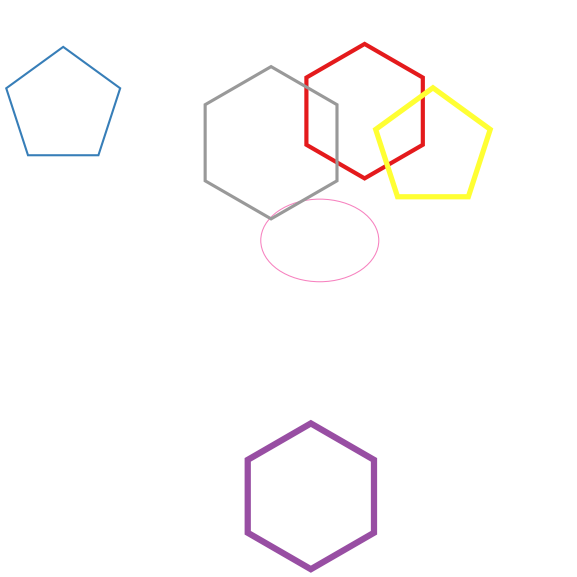[{"shape": "hexagon", "thickness": 2, "radius": 0.58, "center": [0.631, 0.807]}, {"shape": "pentagon", "thickness": 1, "radius": 0.52, "center": [0.109, 0.814]}, {"shape": "hexagon", "thickness": 3, "radius": 0.63, "center": [0.538, 0.14]}, {"shape": "pentagon", "thickness": 2.5, "radius": 0.52, "center": [0.75, 0.743]}, {"shape": "oval", "thickness": 0.5, "radius": 0.51, "center": [0.554, 0.583]}, {"shape": "hexagon", "thickness": 1.5, "radius": 0.66, "center": [0.469, 0.752]}]